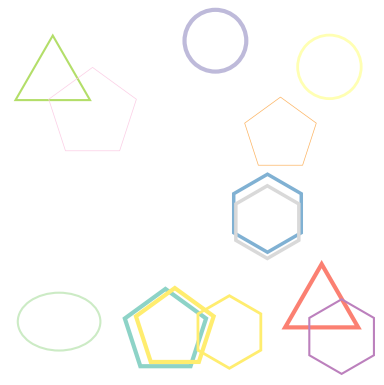[{"shape": "pentagon", "thickness": 3, "radius": 0.55, "center": [0.43, 0.139]}, {"shape": "circle", "thickness": 2, "radius": 0.41, "center": [0.856, 0.826]}, {"shape": "circle", "thickness": 3, "radius": 0.4, "center": [0.56, 0.894]}, {"shape": "triangle", "thickness": 3, "radius": 0.55, "center": [0.835, 0.204]}, {"shape": "hexagon", "thickness": 2.5, "radius": 0.51, "center": [0.695, 0.446]}, {"shape": "pentagon", "thickness": 0.5, "radius": 0.49, "center": [0.729, 0.65]}, {"shape": "triangle", "thickness": 1.5, "radius": 0.56, "center": [0.137, 0.796]}, {"shape": "pentagon", "thickness": 0.5, "radius": 0.6, "center": [0.24, 0.705]}, {"shape": "hexagon", "thickness": 2.5, "radius": 0.47, "center": [0.694, 0.423]}, {"shape": "hexagon", "thickness": 1.5, "radius": 0.48, "center": [0.887, 0.126]}, {"shape": "oval", "thickness": 1.5, "radius": 0.54, "center": [0.153, 0.165]}, {"shape": "hexagon", "thickness": 2, "radius": 0.47, "center": [0.596, 0.138]}, {"shape": "pentagon", "thickness": 3, "radius": 0.53, "center": [0.454, 0.146]}]